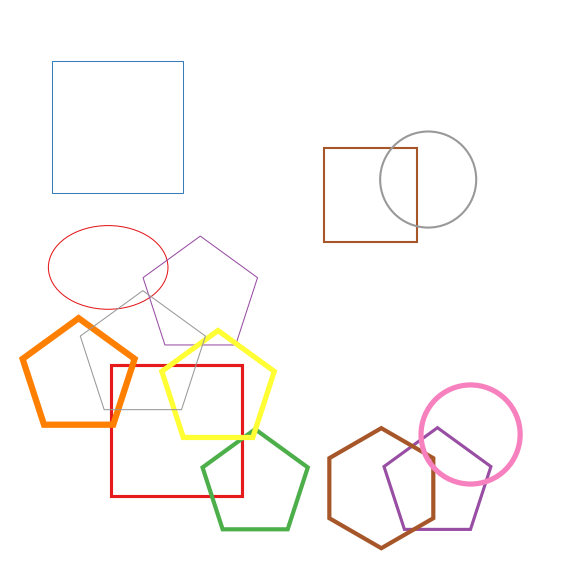[{"shape": "oval", "thickness": 0.5, "radius": 0.52, "center": [0.187, 0.536]}, {"shape": "square", "thickness": 1.5, "radius": 0.57, "center": [0.306, 0.254]}, {"shape": "square", "thickness": 0.5, "radius": 0.57, "center": [0.203, 0.779]}, {"shape": "pentagon", "thickness": 2, "radius": 0.48, "center": [0.442, 0.16]}, {"shape": "pentagon", "thickness": 1.5, "radius": 0.49, "center": [0.758, 0.161]}, {"shape": "pentagon", "thickness": 0.5, "radius": 0.52, "center": [0.347, 0.486]}, {"shape": "pentagon", "thickness": 3, "radius": 0.51, "center": [0.136, 0.346]}, {"shape": "pentagon", "thickness": 2.5, "radius": 0.51, "center": [0.378, 0.324]}, {"shape": "square", "thickness": 1, "radius": 0.4, "center": [0.642, 0.661]}, {"shape": "hexagon", "thickness": 2, "radius": 0.52, "center": [0.66, 0.154]}, {"shape": "circle", "thickness": 2.5, "radius": 0.43, "center": [0.815, 0.247]}, {"shape": "circle", "thickness": 1, "radius": 0.42, "center": [0.741, 0.688]}, {"shape": "pentagon", "thickness": 0.5, "radius": 0.57, "center": [0.247, 0.382]}]